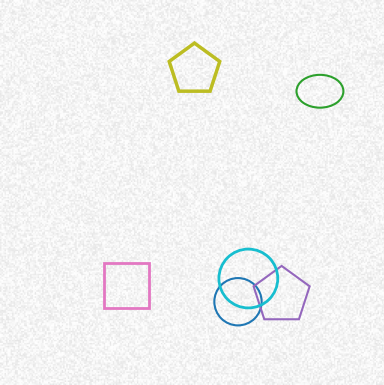[{"shape": "circle", "thickness": 1.5, "radius": 0.31, "center": [0.618, 0.216]}, {"shape": "oval", "thickness": 1.5, "radius": 0.3, "center": [0.831, 0.763]}, {"shape": "pentagon", "thickness": 1.5, "radius": 0.38, "center": [0.731, 0.233]}, {"shape": "square", "thickness": 2, "radius": 0.29, "center": [0.328, 0.258]}, {"shape": "pentagon", "thickness": 2.5, "radius": 0.35, "center": [0.505, 0.819]}, {"shape": "circle", "thickness": 2, "radius": 0.38, "center": [0.645, 0.277]}]